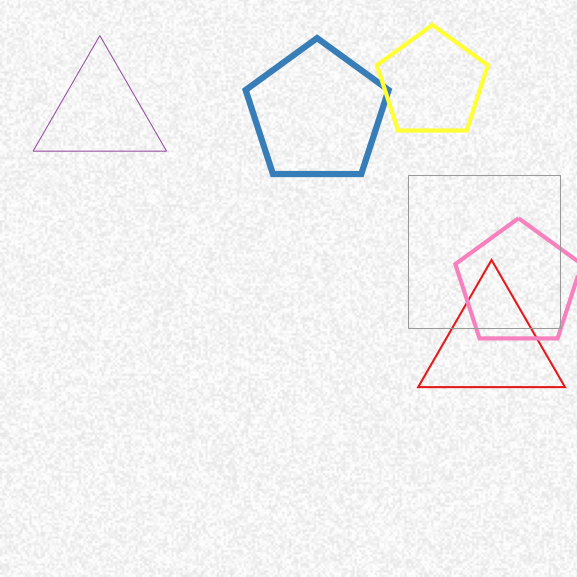[{"shape": "triangle", "thickness": 1, "radius": 0.73, "center": [0.851, 0.402]}, {"shape": "pentagon", "thickness": 3, "radius": 0.65, "center": [0.549, 0.803]}, {"shape": "triangle", "thickness": 0.5, "radius": 0.67, "center": [0.173, 0.804]}, {"shape": "pentagon", "thickness": 2, "radius": 0.51, "center": [0.749, 0.855]}, {"shape": "pentagon", "thickness": 2, "radius": 0.58, "center": [0.898, 0.506]}, {"shape": "square", "thickness": 0.5, "radius": 0.66, "center": [0.838, 0.564]}]